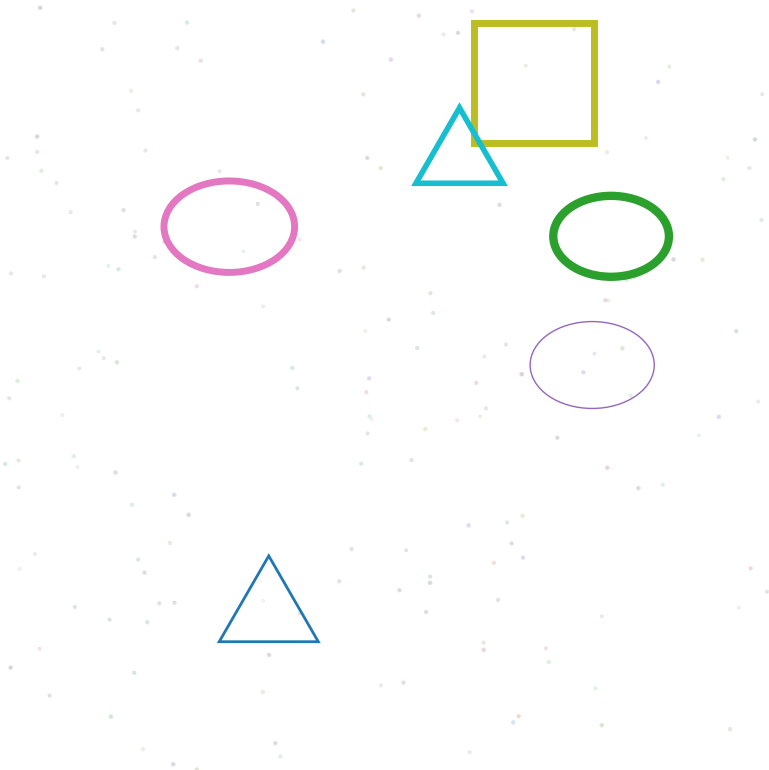[{"shape": "triangle", "thickness": 1, "radius": 0.37, "center": [0.349, 0.204]}, {"shape": "oval", "thickness": 3, "radius": 0.38, "center": [0.794, 0.693]}, {"shape": "oval", "thickness": 0.5, "radius": 0.4, "center": [0.769, 0.526]}, {"shape": "oval", "thickness": 2.5, "radius": 0.42, "center": [0.298, 0.706]}, {"shape": "square", "thickness": 2.5, "radius": 0.39, "center": [0.694, 0.892]}, {"shape": "triangle", "thickness": 2, "radius": 0.33, "center": [0.597, 0.795]}]